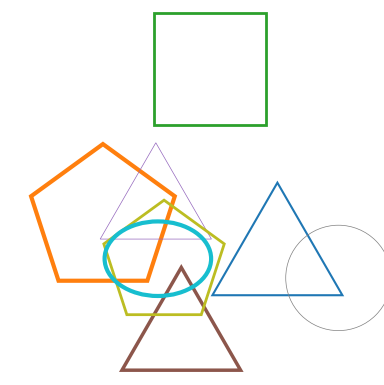[{"shape": "triangle", "thickness": 1.5, "radius": 0.97, "center": [0.721, 0.331]}, {"shape": "pentagon", "thickness": 3, "radius": 0.98, "center": [0.267, 0.43]}, {"shape": "square", "thickness": 2, "radius": 0.73, "center": [0.545, 0.821]}, {"shape": "triangle", "thickness": 0.5, "radius": 0.83, "center": [0.405, 0.462]}, {"shape": "triangle", "thickness": 2.5, "radius": 0.89, "center": [0.471, 0.127]}, {"shape": "circle", "thickness": 0.5, "radius": 0.68, "center": [0.879, 0.278]}, {"shape": "pentagon", "thickness": 2, "radius": 0.82, "center": [0.426, 0.316]}, {"shape": "oval", "thickness": 3, "radius": 0.69, "center": [0.41, 0.328]}]